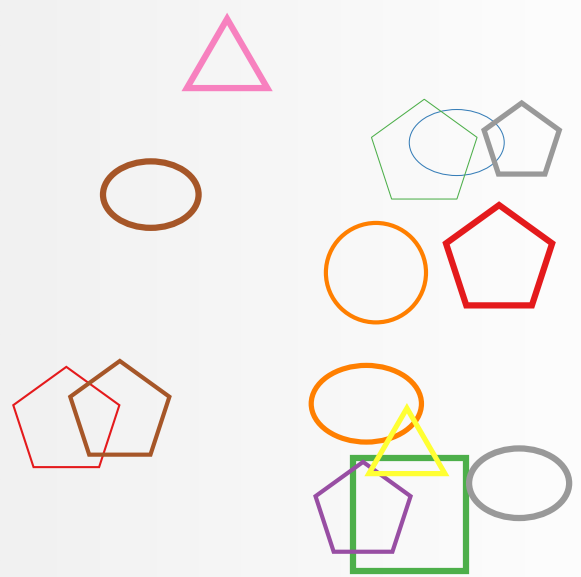[{"shape": "pentagon", "thickness": 1, "radius": 0.48, "center": [0.114, 0.268]}, {"shape": "pentagon", "thickness": 3, "radius": 0.48, "center": [0.859, 0.548]}, {"shape": "oval", "thickness": 0.5, "radius": 0.41, "center": [0.786, 0.752]}, {"shape": "pentagon", "thickness": 0.5, "radius": 0.48, "center": [0.73, 0.732]}, {"shape": "square", "thickness": 3, "radius": 0.49, "center": [0.705, 0.108]}, {"shape": "pentagon", "thickness": 2, "radius": 0.43, "center": [0.625, 0.113]}, {"shape": "oval", "thickness": 2.5, "radius": 0.47, "center": [0.63, 0.3]}, {"shape": "circle", "thickness": 2, "radius": 0.43, "center": [0.647, 0.527]}, {"shape": "triangle", "thickness": 2.5, "radius": 0.38, "center": [0.7, 0.217]}, {"shape": "oval", "thickness": 3, "radius": 0.41, "center": [0.259, 0.662]}, {"shape": "pentagon", "thickness": 2, "radius": 0.45, "center": [0.206, 0.284]}, {"shape": "triangle", "thickness": 3, "radius": 0.4, "center": [0.391, 0.887]}, {"shape": "pentagon", "thickness": 2.5, "radius": 0.34, "center": [0.898, 0.753]}, {"shape": "oval", "thickness": 3, "radius": 0.43, "center": [0.893, 0.162]}]